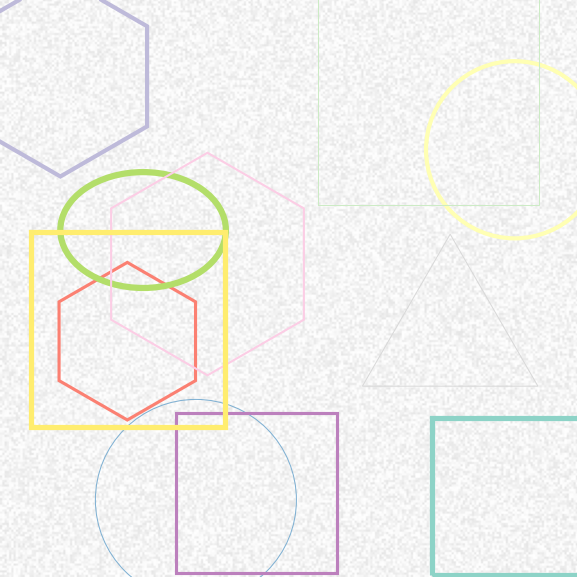[{"shape": "square", "thickness": 2.5, "radius": 0.68, "center": [0.884, 0.14]}, {"shape": "circle", "thickness": 2, "radius": 0.77, "center": [0.891, 0.74]}, {"shape": "hexagon", "thickness": 2, "radius": 0.87, "center": [0.105, 0.867]}, {"shape": "hexagon", "thickness": 1.5, "radius": 0.68, "center": [0.22, 0.408]}, {"shape": "circle", "thickness": 0.5, "radius": 0.87, "center": [0.339, 0.133]}, {"shape": "oval", "thickness": 3, "radius": 0.72, "center": [0.248, 0.601]}, {"shape": "hexagon", "thickness": 1, "radius": 0.96, "center": [0.359, 0.542]}, {"shape": "triangle", "thickness": 0.5, "radius": 0.88, "center": [0.779, 0.418]}, {"shape": "square", "thickness": 1.5, "radius": 0.7, "center": [0.445, 0.145]}, {"shape": "square", "thickness": 0.5, "radius": 0.96, "center": [0.742, 0.835]}, {"shape": "square", "thickness": 2.5, "radius": 0.84, "center": [0.222, 0.429]}]